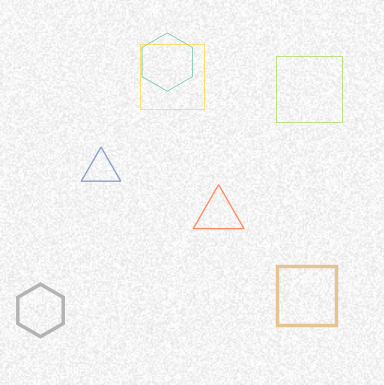[{"shape": "hexagon", "thickness": 0.5, "radius": 0.38, "center": [0.434, 0.839]}, {"shape": "triangle", "thickness": 1, "radius": 0.38, "center": [0.568, 0.444]}, {"shape": "triangle", "thickness": 1, "radius": 0.3, "center": [0.262, 0.559]}, {"shape": "square", "thickness": 0.5, "radius": 0.43, "center": [0.803, 0.768]}, {"shape": "square", "thickness": 0.5, "radius": 0.42, "center": [0.448, 0.801]}, {"shape": "square", "thickness": 2.5, "radius": 0.38, "center": [0.796, 0.232]}, {"shape": "hexagon", "thickness": 2.5, "radius": 0.34, "center": [0.105, 0.194]}]